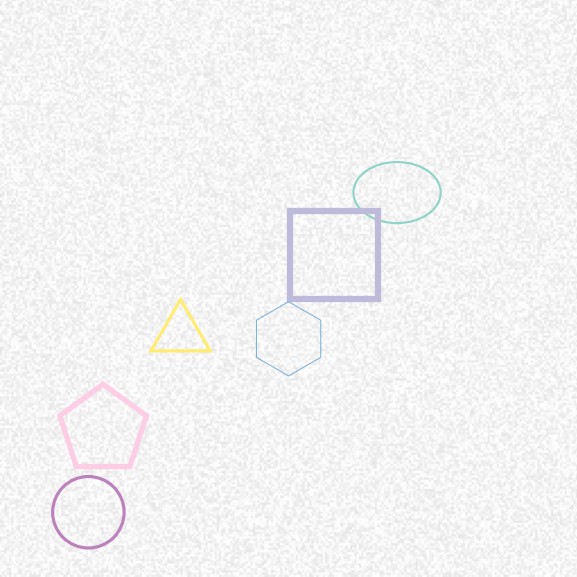[{"shape": "oval", "thickness": 1, "radius": 0.38, "center": [0.688, 0.666]}, {"shape": "square", "thickness": 3, "radius": 0.38, "center": [0.579, 0.557]}, {"shape": "hexagon", "thickness": 0.5, "radius": 0.32, "center": [0.5, 0.412]}, {"shape": "pentagon", "thickness": 2.5, "radius": 0.39, "center": [0.179, 0.255]}, {"shape": "circle", "thickness": 1.5, "radius": 0.31, "center": [0.153, 0.112]}, {"shape": "triangle", "thickness": 1.5, "radius": 0.3, "center": [0.313, 0.421]}]